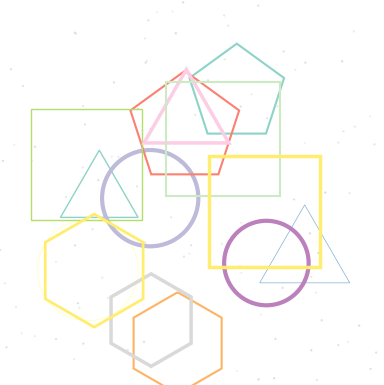[{"shape": "triangle", "thickness": 1, "radius": 0.58, "center": [0.258, 0.494]}, {"shape": "pentagon", "thickness": 1.5, "radius": 0.65, "center": [0.615, 0.757]}, {"shape": "circle", "thickness": 0.5, "radius": 0.65, "center": [0.228, 0.298]}, {"shape": "circle", "thickness": 3, "radius": 0.63, "center": [0.39, 0.485]}, {"shape": "pentagon", "thickness": 1.5, "radius": 0.74, "center": [0.48, 0.667]}, {"shape": "triangle", "thickness": 0.5, "radius": 0.68, "center": [0.791, 0.333]}, {"shape": "hexagon", "thickness": 1.5, "radius": 0.66, "center": [0.461, 0.109]}, {"shape": "square", "thickness": 1, "radius": 0.72, "center": [0.226, 0.572]}, {"shape": "triangle", "thickness": 2.5, "radius": 0.64, "center": [0.484, 0.692]}, {"shape": "hexagon", "thickness": 2.5, "radius": 0.6, "center": [0.392, 0.169]}, {"shape": "circle", "thickness": 3, "radius": 0.55, "center": [0.692, 0.317]}, {"shape": "square", "thickness": 1.5, "radius": 0.74, "center": [0.579, 0.639]}, {"shape": "square", "thickness": 2.5, "radius": 0.72, "center": [0.688, 0.45]}, {"shape": "hexagon", "thickness": 2, "radius": 0.73, "center": [0.245, 0.297]}]